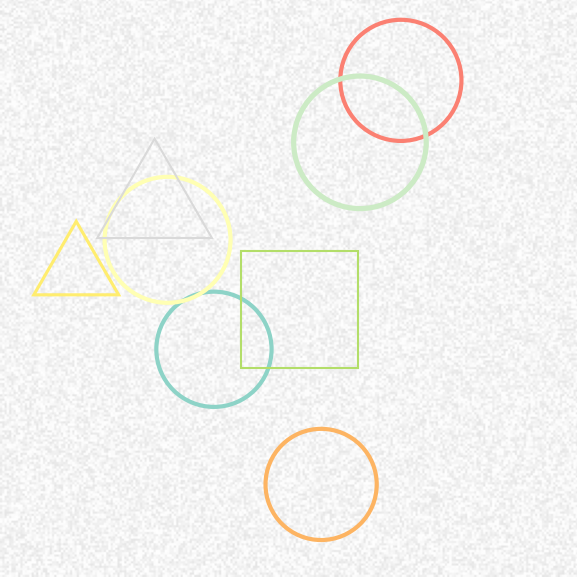[{"shape": "circle", "thickness": 2, "radius": 0.5, "center": [0.37, 0.394]}, {"shape": "circle", "thickness": 2, "radius": 0.55, "center": [0.29, 0.584]}, {"shape": "circle", "thickness": 2, "radius": 0.52, "center": [0.694, 0.86]}, {"shape": "circle", "thickness": 2, "radius": 0.48, "center": [0.556, 0.16]}, {"shape": "square", "thickness": 1, "radius": 0.51, "center": [0.519, 0.464]}, {"shape": "triangle", "thickness": 1, "radius": 0.57, "center": [0.268, 0.644]}, {"shape": "circle", "thickness": 2.5, "radius": 0.57, "center": [0.623, 0.753]}, {"shape": "triangle", "thickness": 1.5, "radius": 0.42, "center": [0.132, 0.531]}]